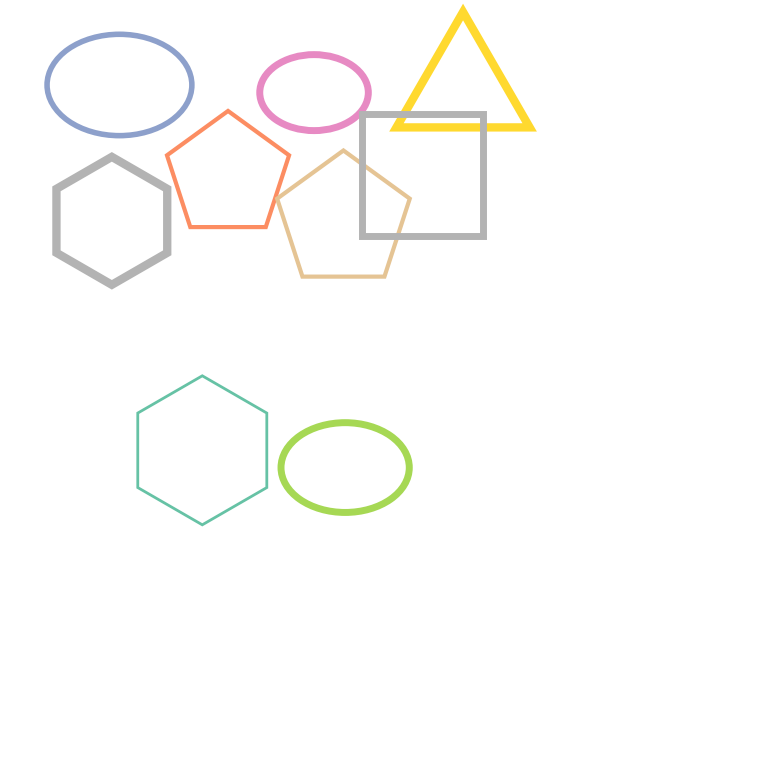[{"shape": "hexagon", "thickness": 1, "radius": 0.48, "center": [0.263, 0.415]}, {"shape": "pentagon", "thickness": 1.5, "radius": 0.42, "center": [0.296, 0.773]}, {"shape": "oval", "thickness": 2, "radius": 0.47, "center": [0.155, 0.89]}, {"shape": "oval", "thickness": 2.5, "radius": 0.35, "center": [0.408, 0.88]}, {"shape": "oval", "thickness": 2.5, "radius": 0.42, "center": [0.448, 0.393]}, {"shape": "triangle", "thickness": 3, "radius": 0.5, "center": [0.601, 0.884]}, {"shape": "pentagon", "thickness": 1.5, "radius": 0.45, "center": [0.446, 0.714]}, {"shape": "hexagon", "thickness": 3, "radius": 0.42, "center": [0.145, 0.713]}, {"shape": "square", "thickness": 2.5, "radius": 0.39, "center": [0.549, 0.773]}]